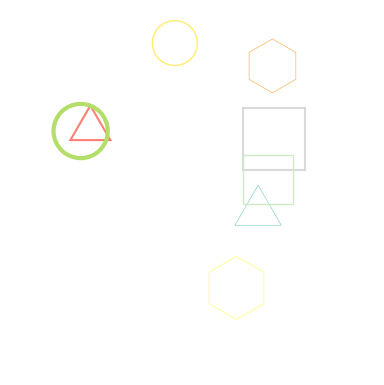[{"shape": "triangle", "thickness": 0.5, "radius": 0.35, "center": [0.67, 0.449]}, {"shape": "hexagon", "thickness": 1, "radius": 0.41, "center": [0.614, 0.252]}, {"shape": "triangle", "thickness": 1.5, "radius": 0.3, "center": [0.235, 0.666]}, {"shape": "hexagon", "thickness": 0.5, "radius": 0.35, "center": [0.708, 0.829]}, {"shape": "circle", "thickness": 3, "radius": 0.35, "center": [0.209, 0.66]}, {"shape": "square", "thickness": 1.5, "radius": 0.4, "center": [0.712, 0.639]}, {"shape": "square", "thickness": 1, "radius": 0.32, "center": [0.696, 0.534]}, {"shape": "circle", "thickness": 1, "radius": 0.29, "center": [0.454, 0.888]}]